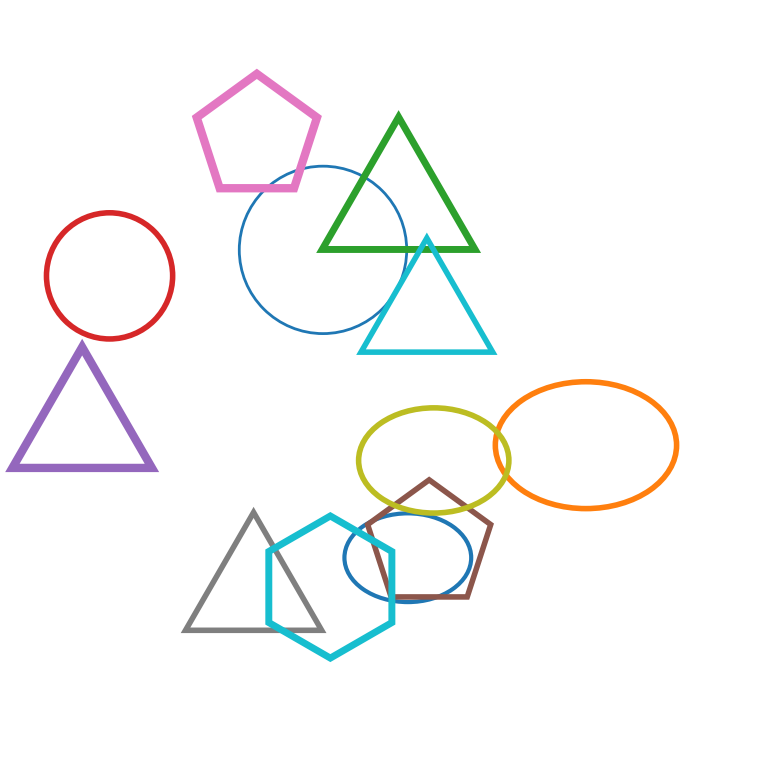[{"shape": "oval", "thickness": 1.5, "radius": 0.41, "center": [0.53, 0.276]}, {"shape": "circle", "thickness": 1, "radius": 0.54, "center": [0.419, 0.675]}, {"shape": "oval", "thickness": 2, "radius": 0.59, "center": [0.761, 0.422]}, {"shape": "triangle", "thickness": 2.5, "radius": 0.57, "center": [0.518, 0.733]}, {"shape": "circle", "thickness": 2, "radius": 0.41, "center": [0.142, 0.642]}, {"shape": "triangle", "thickness": 3, "radius": 0.52, "center": [0.107, 0.445]}, {"shape": "pentagon", "thickness": 2, "radius": 0.42, "center": [0.557, 0.293]}, {"shape": "pentagon", "thickness": 3, "radius": 0.41, "center": [0.334, 0.822]}, {"shape": "triangle", "thickness": 2, "radius": 0.51, "center": [0.329, 0.232]}, {"shape": "oval", "thickness": 2, "radius": 0.49, "center": [0.563, 0.402]}, {"shape": "triangle", "thickness": 2, "radius": 0.49, "center": [0.554, 0.592]}, {"shape": "hexagon", "thickness": 2.5, "radius": 0.46, "center": [0.429, 0.238]}]